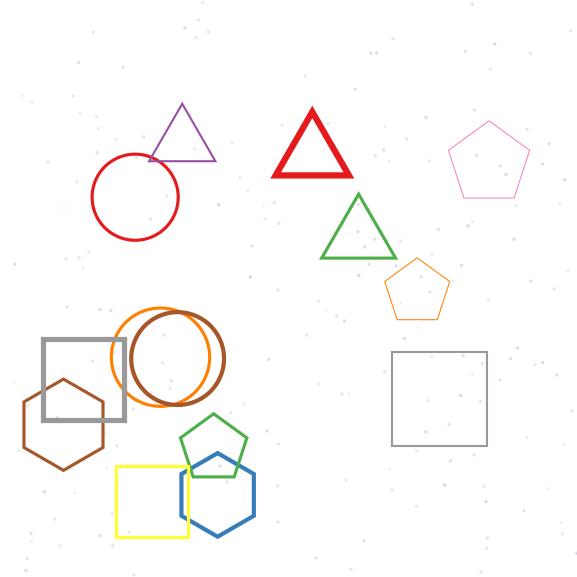[{"shape": "circle", "thickness": 1.5, "radius": 0.37, "center": [0.234, 0.658]}, {"shape": "triangle", "thickness": 3, "radius": 0.37, "center": [0.541, 0.732]}, {"shape": "hexagon", "thickness": 2, "radius": 0.36, "center": [0.377, 0.142]}, {"shape": "triangle", "thickness": 1.5, "radius": 0.37, "center": [0.621, 0.589]}, {"shape": "pentagon", "thickness": 1.5, "radius": 0.3, "center": [0.37, 0.222]}, {"shape": "triangle", "thickness": 1, "radius": 0.33, "center": [0.316, 0.753]}, {"shape": "circle", "thickness": 1.5, "radius": 0.43, "center": [0.278, 0.381]}, {"shape": "pentagon", "thickness": 0.5, "radius": 0.3, "center": [0.722, 0.493]}, {"shape": "square", "thickness": 1.5, "radius": 0.31, "center": [0.263, 0.131]}, {"shape": "hexagon", "thickness": 1.5, "radius": 0.4, "center": [0.11, 0.264]}, {"shape": "circle", "thickness": 2, "radius": 0.4, "center": [0.308, 0.378]}, {"shape": "pentagon", "thickness": 0.5, "radius": 0.37, "center": [0.847, 0.716]}, {"shape": "square", "thickness": 1, "radius": 0.41, "center": [0.761, 0.308]}, {"shape": "square", "thickness": 2.5, "radius": 0.35, "center": [0.144, 0.343]}]